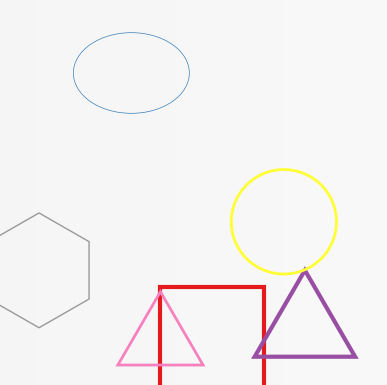[{"shape": "square", "thickness": 3, "radius": 0.67, "center": [0.548, 0.12]}, {"shape": "oval", "thickness": 0.5, "radius": 0.75, "center": [0.339, 0.81]}, {"shape": "triangle", "thickness": 3, "radius": 0.75, "center": [0.787, 0.148]}, {"shape": "circle", "thickness": 2, "radius": 0.68, "center": [0.733, 0.424]}, {"shape": "triangle", "thickness": 2, "radius": 0.63, "center": [0.414, 0.115]}, {"shape": "hexagon", "thickness": 1, "radius": 0.75, "center": [0.101, 0.298]}]